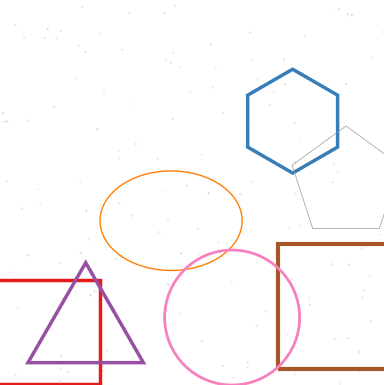[{"shape": "square", "thickness": 2.5, "radius": 0.68, "center": [0.125, 0.138]}, {"shape": "hexagon", "thickness": 2.5, "radius": 0.67, "center": [0.76, 0.685]}, {"shape": "triangle", "thickness": 2.5, "radius": 0.87, "center": [0.223, 0.145]}, {"shape": "oval", "thickness": 1, "radius": 0.92, "center": [0.444, 0.427]}, {"shape": "square", "thickness": 3, "radius": 0.81, "center": [0.883, 0.204]}, {"shape": "circle", "thickness": 2, "radius": 0.88, "center": [0.603, 0.175]}, {"shape": "pentagon", "thickness": 0.5, "radius": 0.74, "center": [0.899, 0.525]}]